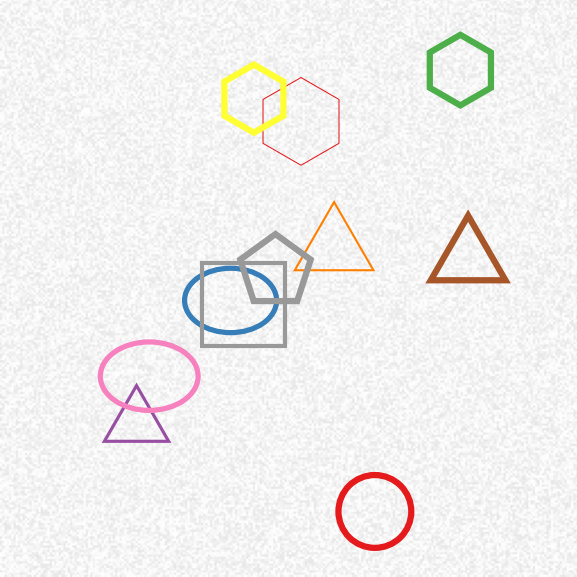[{"shape": "circle", "thickness": 3, "radius": 0.32, "center": [0.649, 0.113]}, {"shape": "hexagon", "thickness": 0.5, "radius": 0.38, "center": [0.521, 0.789]}, {"shape": "oval", "thickness": 2.5, "radius": 0.4, "center": [0.399, 0.479]}, {"shape": "hexagon", "thickness": 3, "radius": 0.31, "center": [0.797, 0.878]}, {"shape": "triangle", "thickness": 1.5, "radius": 0.32, "center": [0.236, 0.267]}, {"shape": "triangle", "thickness": 1, "radius": 0.39, "center": [0.579, 0.571]}, {"shape": "hexagon", "thickness": 3, "radius": 0.29, "center": [0.44, 0.828]}, {"shape": "triangle", "thickness": 3, "radius": 0.37, "center": [0.811, 0.551]}, {"shape": "oval", "thickness": 2.5, "radius": 0.42, "center": [0.258, 0.348]}, {"shape": "square", "thickness": 2, "radius": 0.36, "center": [0.422, 0.471]}, {"shape": "pentagon", "thickness": 3, "radius": 0.32, "center": [0.477, 0.53]}]